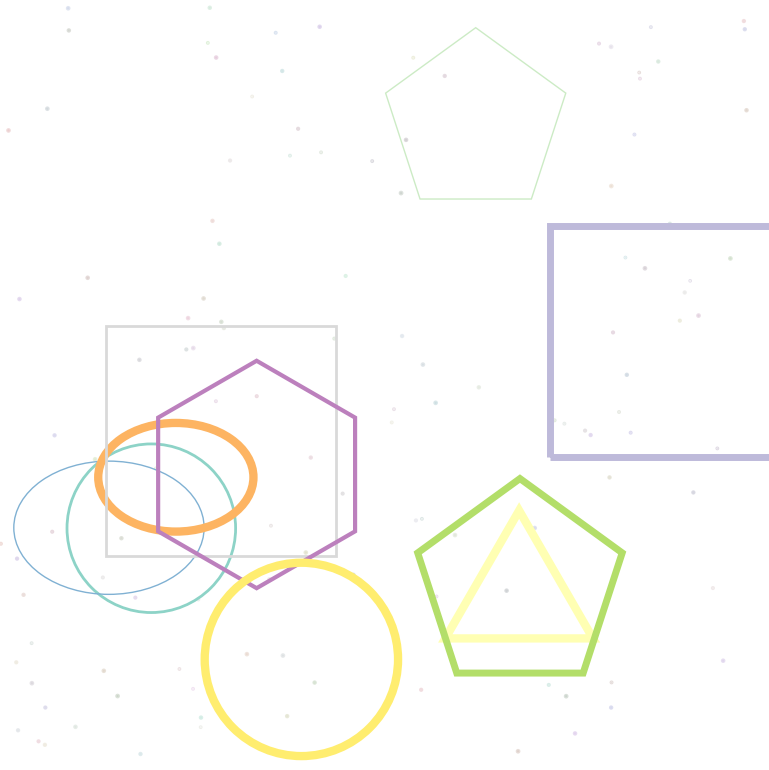[{"shape": "circle", "thickness": 1, "radius": 0.55, "center": [0.197, 0.314]}, {"shape": "triangle", "thickness": 3, "radius": 0.55, "center": [0.674, 0.226]}, {"shape": "square", "thickness": 2.5, "radius": 0.75, "center": [0.864, 0.556]}, {"shape": "oval", "thickness": 0.5, "radius": 0.62, "center": [0.142, 0.315]}, {"shape": "oval", "thickness": 3, "radius": 0.5, "center": [0.228, 0.38]}, {"shape": "pentagon", "thickness": 2.5, "radius": 0.7, "center": [0.675, 0.239]}, {"shape": "square", "thickness": 1, "radius": 0.75, "center": [0.287, 0.427]}, {"shape": "hexagon", "thickness": 1.5, "radius": 0.74, "center": [0.333, 0.384]}, {"shape": "pentagon", "thickness": 0.5, "radius": 0.62, "center": [0.618, 0.841]}, {"shape": "circle", "thickness": 3, "radius": 0.63, "center": [0.391, 0.144]}]